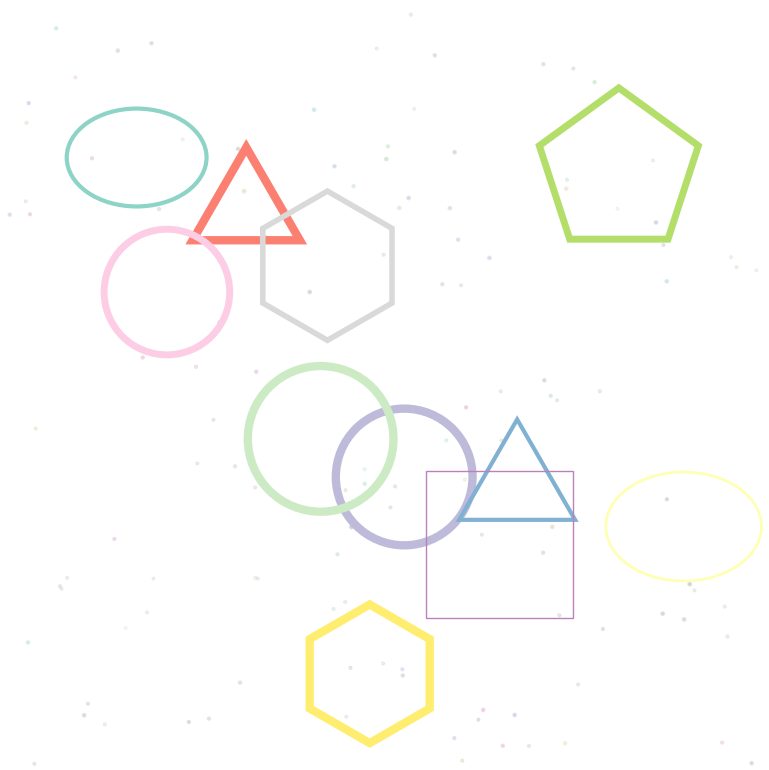[{"shape": "oval", "thickness": 1.5, "radius": 0.45, "center": [0.177, 0.795]}, {"shape": "oval", "thickness": 1, "radius": 0.51, "center": [0.888, 0.316]}, {"shape": "circle", "thickness": 3, "radius": 0.44, "center": [0.525, 0.381]}, {"shape": "triangle", "thickness": 3, "radius": 0.4, "center": [0.32, 0.728]}, {"shape": "triangle", "thickness": 1.5, "radius": 0.43, "center": [0.672, 0.368]}, {"shape": "pentagon", "thickness": 2.5, "radius": 0.54, "center": [0.804, 0.777]}, {"shape": "circle", "thickness": 2.5, "radius": 0.41, "center": [0.217, 0.621]}, {"shape": "hexagon", "thickness": 2, "radius": 0.48, "center": [0.425, 0.655]}, {"shape": "square", "thickness": 0.5, "radius": 0.47, "center": [0.649, 0.293]}, {"shape": "circle", "thickness": 3, "radius": 0.47, "center": [0.416, 0.43]}, {"shape": "hexagon", "thickness": 3, "radius": 0.45, "center": [0.48, 0.125]}]